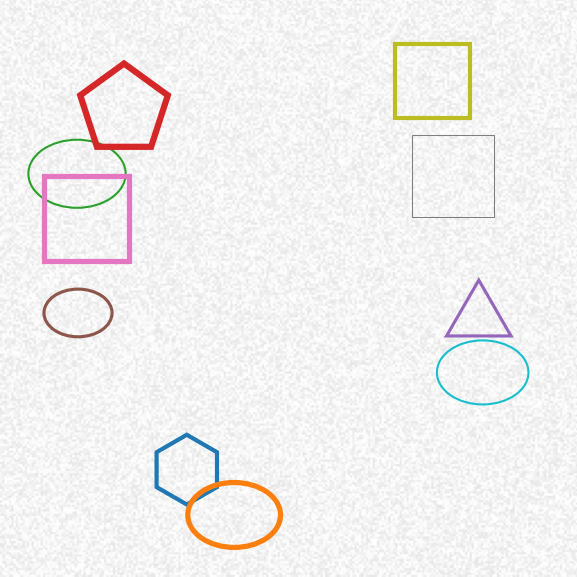[{"shape": "hexagon", "thickness": 2, "radius": 0.3, "center": [0.323, 0.186]}, {"shape": "oval", "thickness": 2.5, "radius": 0.4, "center": [0.405, 0.107]}, {"shape": "oval", "thickness": 1, "radius": 0.42, "center": [0.133, 0.698]}, {"shape": "pentagon", "thickness": 3, "radius": 0.4, "center": [0.215, 0.809]}, {"shape": "triangle", "thickness": 1.5, "radius": 0.32, "center": [0.829, 0.45]}, {"shape": "oval", "thickness": 1.5, "radius": 0.29, "center": [0.135, 0.457]}, {"shape": "square", "thickness": 2.5, "radius": 0.37, "center": [0.15, 0.621]}, {"shape": "square", "thickness": 0.5, "radius": 0.36, "center": [0.785, 0.694]}, {"shape": "square", "thickness": 2, "radius": 0.32, "center": [0.749, 0.859]}, {"shape": "oval", "thickness": 1, "radius": 0.4, "center": [0.836, 0.354]}]